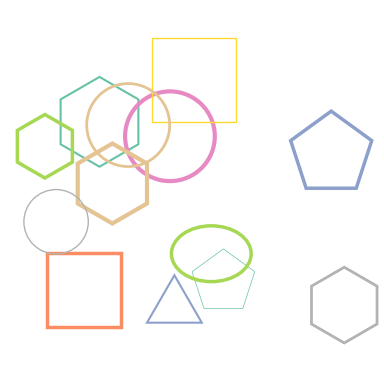[{"shape": "pentagon", "thickness": 0.5, "radius": 0.43, "center": [0.58, 0.268]}, {"shape": "hexagon", "thickness": 1.5, "radius": 0.58, "center": [0.258, 0.684]}, {"shape": "square", "thickness": 2.5, "radius": 0.48, "center": [0.219, 0.248]}, {"shape": "pentagon", "thickness": 2.5, "radius": 0.55, "center": [0.86, 0.601]}, {"shape": "triangle", "thickness": 1.5, "radius": 0.41, "center": [0.453, 0.203]}, {"shape": "circle", "thickness": 3, "radius": 0.58, "center": [0.441, 0.646]}, {"shape": "oval", "thickness": 2.5, "radius": 0.52, "center": [0.549, 0.341]}, {"shape": "hexagon", "thickness": 2.5, "radius": 0.41, "center": [0.117, 0.62]}, {"shape": "square", "thickness": 1, "radius": 0.55, "center": [0.505, 0.793]}, {"shape": "circle", "thickness": 2, "radius": 0.54, "center": [0.333, 0.675]}, {"shape": "hexagon", "thickness": 3, "radius": 0.52, "center": [0.292, 0.523]}, {"shape": "circle", "thickness": 1, "radius": 0.42, "center": [0.146, 0.424]}, {"shape": "hexagon", "thickness": 2, "radius": 0.49, "center": [0.894, 0.208]}]